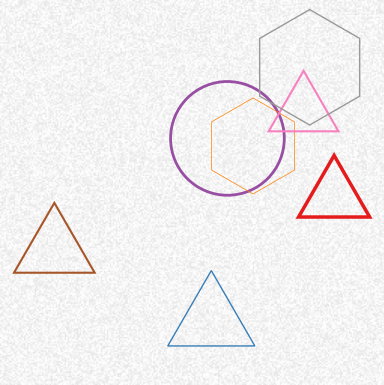[{"shape": "triangle", "thickness": 2.5, "radius": 0.53, "center": [0.868, 0.49]}, {"shape": "triangle", "thickness": 1, "radius": 0.65, "center": [0.549, 0.167]}, {"shape": "circle", "thickness": 2, "radius": 0.74, "center": [0.591, 0.641]}, {"shape": "hexagon", "thickness": 0.5, "radius": 0.62, "center": [0.657, 0.621]}, {"shape": "triangle", "thickness": 1.5, "radius": 0.6, "center": [0.141, 0.352]}, {"shape": "triangle", "thickness": 1.5, "radius": 0.52, "center": [0.788, 0.711]}, {"shape": "hexagon", "thickness": 1, "radius": 0.75, "center": [0.804, 0.825]}]